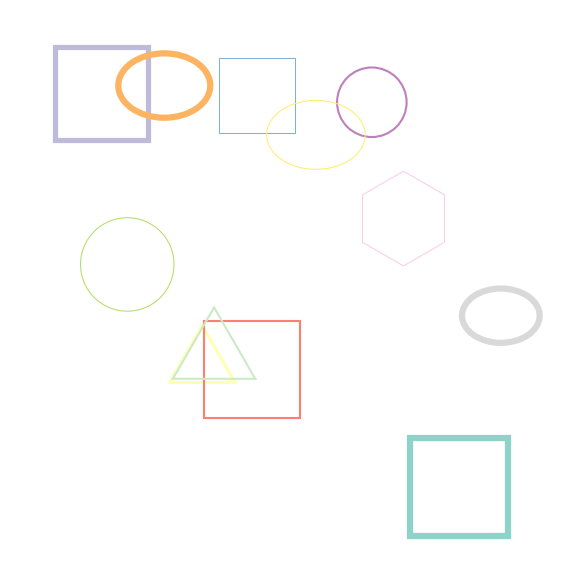[{"shape": "square", "thickness": 3, "radius": 0.42, "center": [0.796, 0.156]}, {"shape": "triangle", "thickness": 1.5, "radius": 0.33, "center": [0.35, 0.369]}, {"shape": "square", "thickness": 2.5, "radius": 0.4, "center": [0.176, 0.838]}, {"shape": "square", "thickness": 1, "radius": 0.42, "center": [0.436, 0.359]}, {"shape": "square", "thickness": 0.5, "radius": 0.33, "center": [0.445, 0.834]}, {"shape": "oval", "thickness": 3, "radius": 0.4, "center": [0.284, 0.851]}, {"shape": "circle", "thickness": 0.5, "radius": 0.4, "center": [0.22, 0.541]}, {"shape": "hexagon", "thickness": 0.5, "radius": 0.41, "center": [0.699, 0.621]}, {"shape": "oval", "thickness": 3, "radius": 0.34, "center": [0.867, 0.453]}, {"shape": "circle", "thickness": 1, "radius": 0.3, "center": [0.644, 0.822]}, {"shape": "triangle", "thickness": 1, "radius": 0.41, "center": [0.371, 0.384]}, {"shape": "oval", "thickness": 0.5, "radius": 0.43, "center": [0.547, 0.766]}]